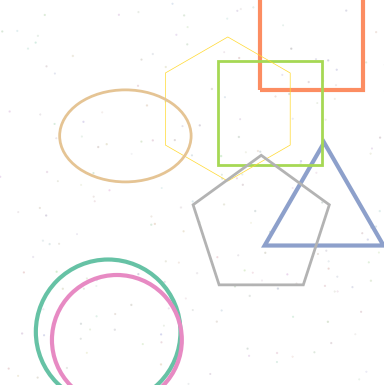[{"shape": "circle", "thickness": 3, "radius": 0.94, "center": [0.281, 0.138]}, {"shape": "square", "thickness": 3, "radius": 0.67, "center": [0.81, 0.898]}, {"shape": "triangle", "thickness": 3, "radius": 0.89, "center": [0.842, 0.451]}, {"shape": "circle", "thickness": 3, "radius": 0.84, "center": [0.304, 0.117]}, {"shape": "square", "thickness": 2, "radius": 0.67, "center": [0.701, 0.707]}, {"shape": "hexagon", "thickness": 0.5, "radius": 0.94, "center": [0.592, 0.717]}, {"shape": "oval", "thickness": 2, "radius": 0.85, "center": [0.326, 0.647]}, {"shape": "pentagon", "thickness": 2, "radius": 0.93, "center": [0.678, 0.411]}]